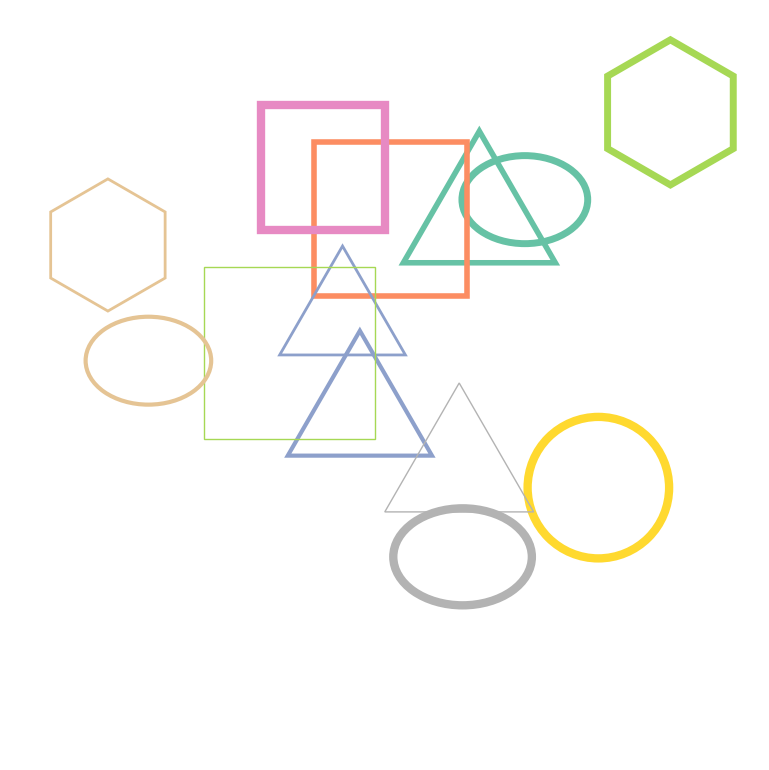[{"shape": "oval", "thickness": 2.5, "radius": 0.41, "center": [0.682, 0.741]}, {"shape": "triangle", "thickness": 2, "radius": 0.57, "center": [0.623, 0.716]}, {"shape": "square", "thickness": 2, "radius": 0.5, "center": [0.507, 0.716]}, {"shape": "triangle", "thickness": 1.5, "radius": 0.54, "center": [0.467, 0.462]}, {"shape": "triangle", "thickness": 1, "radius": 0.47, "center": [0.445, 0.586]}, {"shape": "square", "thickness": 3, "radius": 0.4, "center": [0.42, 0.782]}, {"shape": "hexagon", "thickness": 2.5, "radius": 0.47, "center": [0.871, 0.854]}, {"shape": "square", "thickness": 0.5, "radius": 0.56, "center": [0.376, 0.542]}, {"shape": "circle", "thickness": 3, "radius": 0.46, "center": [0.777, 0.367]}, {"shape": "hexagon", "thickness": 1, "radius": 0.43, "center": [0.14, 0.682]}, {"shape": "oval", "thickness": 1.5, "radius": 0.41, "center": [0.193, 0.532]}, {"shape": "triangle", "thickness": 0.5, "radius": 0.56, "center": [0.596, 0.391]}, {"shape": "oval", "thickness": 3, "radius": 0.45, "center": [0.601, 0.277]}]